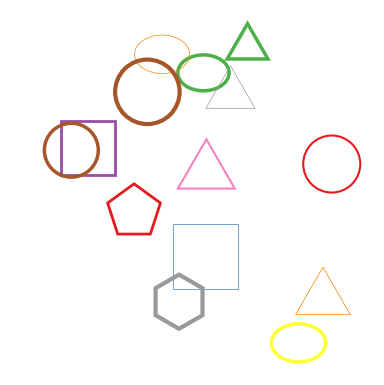[{"shape": "circle", "thickness": 1.5, "radius": 0.37, "center": [0.862, 0.574]}, {"shape": "pentagon", "thickness": 2, "radius": 0.36, "center": [0.348, 0.45]}, {"shape": "square", "thickness": 0.5, "radius": 0.42, "center": [0.534, 0.333]}, {"shape": "oval", "thickness": 2.5, "radius": 0.33, "center": [0.528, 0.811]}, {"shape": "triangle", "thickness": 2.5, "radius": 0.31, "center": [0.643, 0.877]}, {"shape": "square", "thickness": 2, "radius": 0.35, "center": [0.228, 0.617]}, {"shape": "triangle", "thickness": 0.5, "radius": 0.41, "center": [0.839, 0.224]}, {"shape": "oval", "thickness": 0.5, "radius": 0.36, "center": [0.421, 0.859]}, {"shape": "oval", "thickness": 2.5, "radius": 0.35, "center": [0.775, 0.109]}, {"shape": "circle", "thickness": 3, "radius": 0.42, "center": [0.383, 0.762]}, {"shape": "circle", "thickness": 2.5, "radius": 0.35, "center": [0.185, 0.61]}, {"shape": "triangle", "thickness": 1.5, "radius": 0.43, "center": [0.536, 0.553]}, {"shape": "triangle", "thickness": 0.5, "radius": 0.37, "center": [0.599, 0.756]}, {"shape": "hexagon", "thickness": 3, "radius": 0.35, "center": [0.465, 0.216]}]